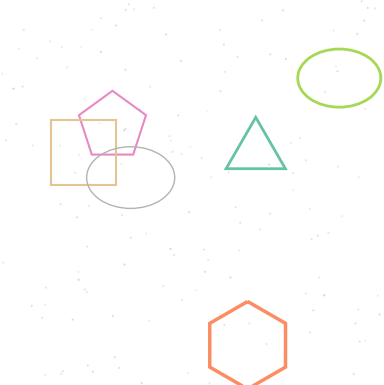[{"shape": "triangle", "thickness": 2, "radius": 0.44, "center": [0.664, 0.606]}, {"shape": "hexagon", "thickness": 2.5, "radius": 0.57, "center": [0.643, 0.103]}, {"shape": "pentagon", "thickness": 1.5, "radius": 0.46, "center": [0.292, 0.673]}, {"shape": "oval", "thickness": 2, "radius": 0.54, "center": [0.881, 0.797]}, {"shape": "square", "thickness": 1.5, "radius": 0.42, "center": [0.216, 0.604]}, {"shape": "oval", "thickness": 1, "radius": 0.57, "center": [0.339, 0.539]}]